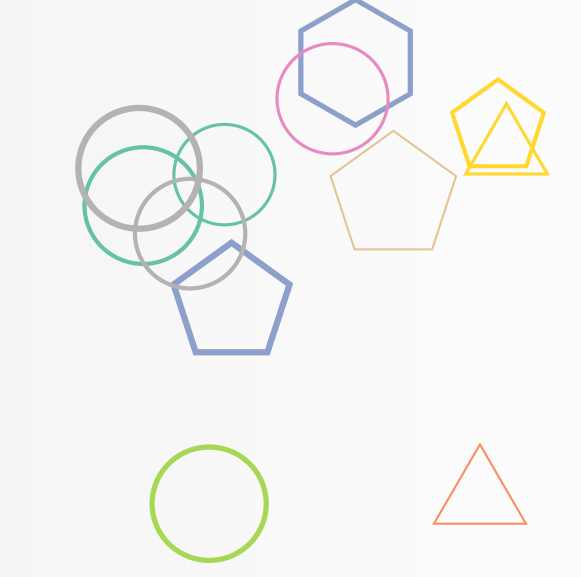[{"shape": "circle", "thickness": 2, "radius": 0.51, "center": [0.246, 0.643]}, {"shape": "circle", "thickness": 1.5, "radius": 0.43, "center": [0.386, 0.697]}, {"shape": "triangle", "thickness": 1, "radius": 0.46, "center": [0.826, 0.138]}, {"shape": "hexagon", "thickness": 2.5, "radius": 0.54, "center": [0.612, 0.891]}, {"shape": "pentagon", "thickness": 3, "radius": 0.52, "center": [0.398, 0.474]}, {"shape": "circle", "thickness": 1.5, "radius": 0.48, "center": [0.572, 0.828]}, {"shape": "circle", "thickness": 2.5, "radius": 0.49, "center": [0.36, 0.127]}, {"shape": "triangle", "thickness": 1.5, "radius": 0.41, "center": [0.871, 0.738]}, {"shape": "pentagon", "thickness": 2, "radius": 0.42, "center": [0.857, 0.778]}, {"shape": "pentagon", "thickness": 1, "radius": 0.57, "center": [0.677, 0.659]}, {"shape": "circle", "thickness": 3, "radius": 0.52, "center": [0.239, 0.708]}, {"shape": "circle", "thickness": 2, "radius": 0.47, "center": [0.327, 0.595]}]